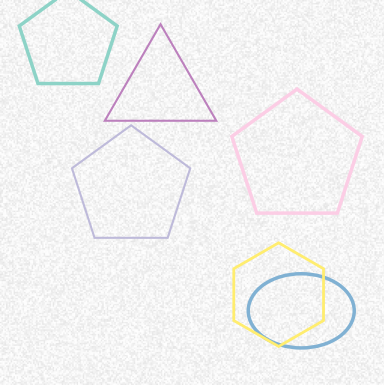[{"shape": "pentagon", "thickness": 2.5, "radius": 0.67, "center": [0.177, 0.891]}, {"shape": "pentagon", "thickness": 1.5, "radius": 0.81, "center": [0.341, 0.513]}, {"shape": "oval", "thickness": 2.5, "radius": 0.69, "center": [0.782, 0.193]}, {"shape": "pentagon", "thickness": 2.5, "radius": 0.89, "center": [0.771, 0.591]}, {"shape": "triangle", "thickness": 1.5, "radius": 0.84, "center": [0.417, 0.77]}, {"shape": "hexagon", "thickness": 2, "radius": 0.67, "center": [0.724, 0.235]}]